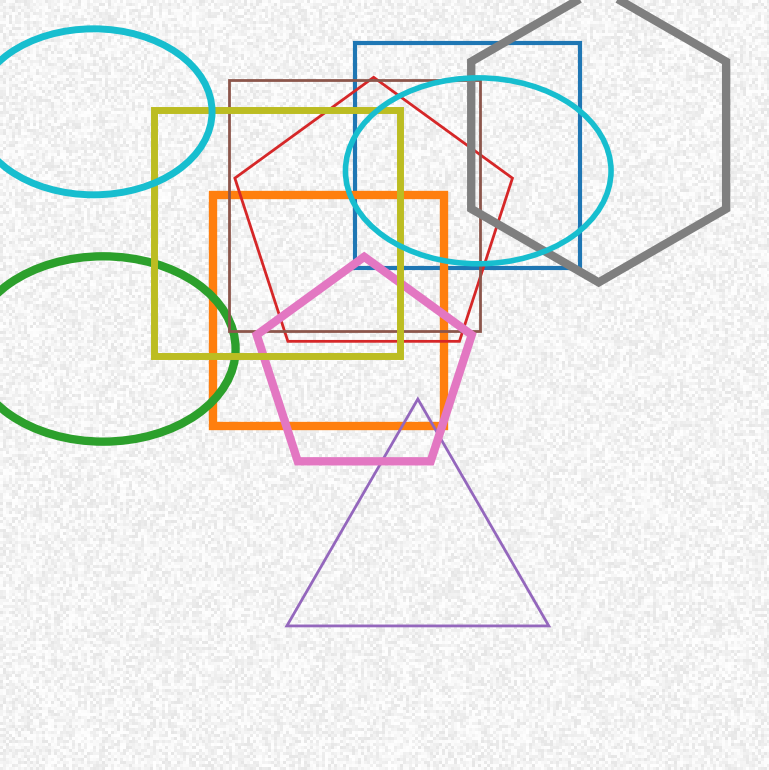[{"shape": "square", "thickness": 1.5, "radius": 0.73, "center": [0.607, 0.798]}, {"shape": "square", "thickness": 3, "radius": 0.75, "center": [0.426, 0.597]}, {"shape": "oval", "thickness": 3, "radius": 0.86, "center": [0.134, 0.547]}, {"shape": "pentagon", "thickness": 1, "radius": 0.95, "center": [0.485, 0.71]}, {"shape": "triangle", "thickness": 1, "radius": 0.98, "center": [0.543, 0.285]}, {"shape": "square", "thickness": 1, "radius": 0.81, "center": [0.461, 0.733]}, {"shape": "pentagon", "thickness": 3, "radius": 0.73, "center": [0.473, 0.52]}, {"shape": "hexagon", "thickness": 3, "radius": 0.96, "center": [0.778, 0.824]}, {"shape": "square", "thickness": 2.5, "radius": 0.8, "center": [0.36, 0.698]}, {"shape": "oval", "thickness": 2.5, "radius": 0.77, "center": [0.121, 0.855]}, {"shape": "oval", "thickness": 2, "radius": 0.86, "center": [0.621, 0.778]}]